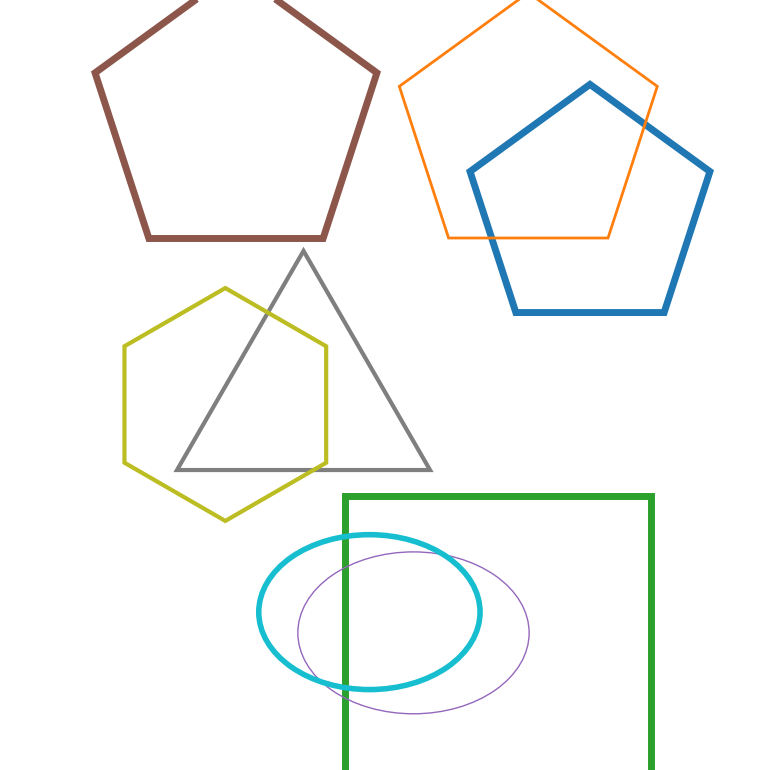[{"shape": "pentagon", "thickness": 2.5, "radius": 0.82, "center": [0.766, 0.727]}, {"shape": "pentagon", "thickness": 1, "radius": 0.88, "center": [0.686, 0.833]}, {"shape": "square", "thickness": 2.5, "radius": 0.99, "center": [0.646, 0.157]}, {"shape": "oval", "thickness": 0.5, "radius": 0.75, "center": [0.537, 0.178]}, {"shape": "pentagon", "thickness": 2.5, "radius": 0.96, "center": [0.306, 0.846]}, {"shape": "triangle", "thickness": 1.5, "radius": 0.95, "center": [0.394, 0.484]}, {"shape": "hexagon", "thickness": 1.5, "radius": 0.76, "center": [0.293, 0.475]}, {"shape": "oval", "thickness": 2, "radius": 0.72, "center": [0.48, 0.205]}]